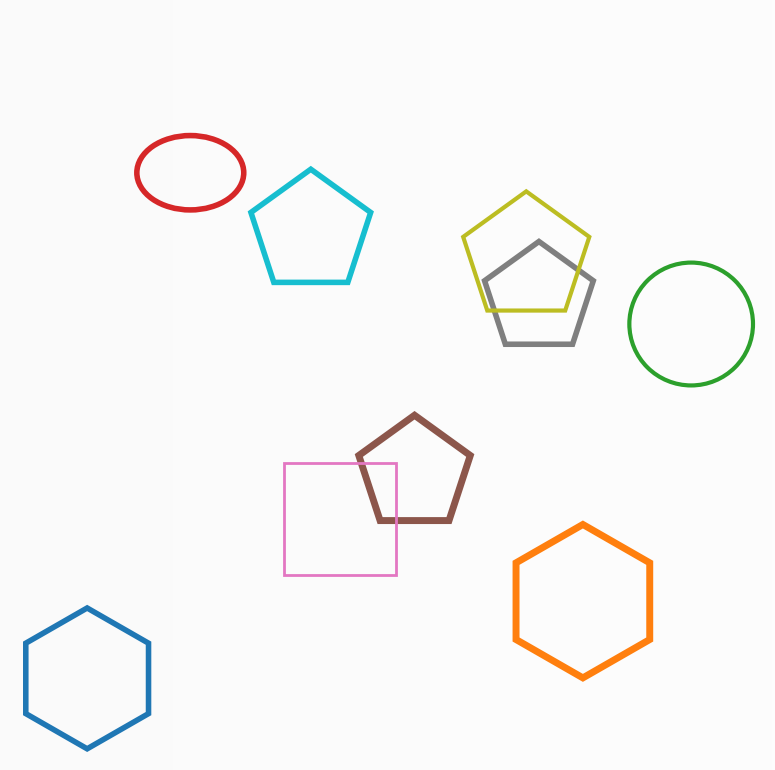[{"shape": "hexagon", "thickness": 2, "radius": 0.46, "center": [0.112, 0.119]}, {"shape": "hexagon", "thickness": 2.5, "radius": 0.5, "center": [0.752, 0.219]}, {"shape": "circle", "thickness": 1.5, "radius": 0.4, "center": [0.892, 0.579]}, {"shape": "oval", "thickness": 2, "radius": 0.34, "center": [0.246, 0.776]}, {"shape": "pentagon", "thickness": 2.5, "radius": 0.38, "center": [0.535, 0.385]}, {"shape": "square", "thickness": 1, "radius": 0.36, "center": [0.438, 0.326]}, {"shape": "pentagon", "thickness": 2, "radius": 0.37, "center": [0.695, 0.613]}, {"shape": "pentagon", "thickness": 1.5, "radius": 0.43, "center": [0.679, 0.666]}, {"shape": "pentagon", "thickness": 2, "radius": 0.41, "center": [0.401, 0.699]}]